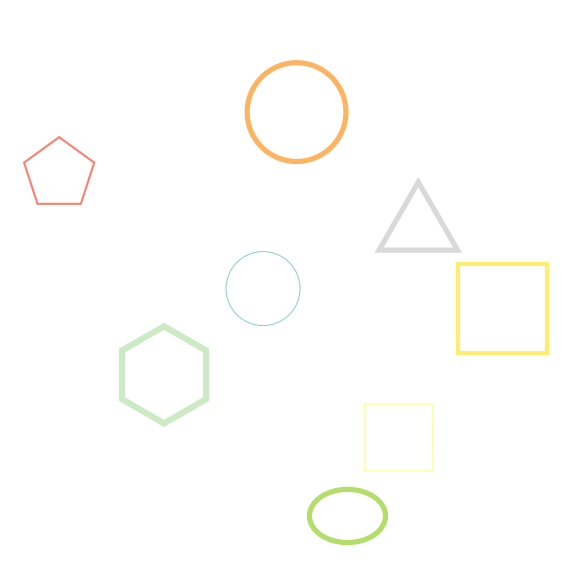[{"shape": "circle", "thickness": 0.5, "radius": 0.32, "center": [0.455, 0.499]}, {"shape": "square", "thickness": 1, "radius": 0.29, "center": [0.69, 0.242]}, {"shape": "pentagon", "thickness": 1, "radius": 0.32, "center": [0.102, 0.698]}, {"shape": "circle", "thickness": 2.5, "radius": 0.43, "center": [0.514, 0.805]}, {"shape": "oval", "thickness": 2.5, "radius": 0.33, "center": [0.602, 0.106]}, {"shape": "triangle", "thickness": 2.5, "radius": 0.39, "center": [0.724, 0.605]}, {"shape": "hexagon", "thickness": 3, "radius": 0.42, "center": [0.284, 0.35]}, {"shape": "square", "thickness": 2, "radius": 0.38, "center": [0.87, 0.465]}]